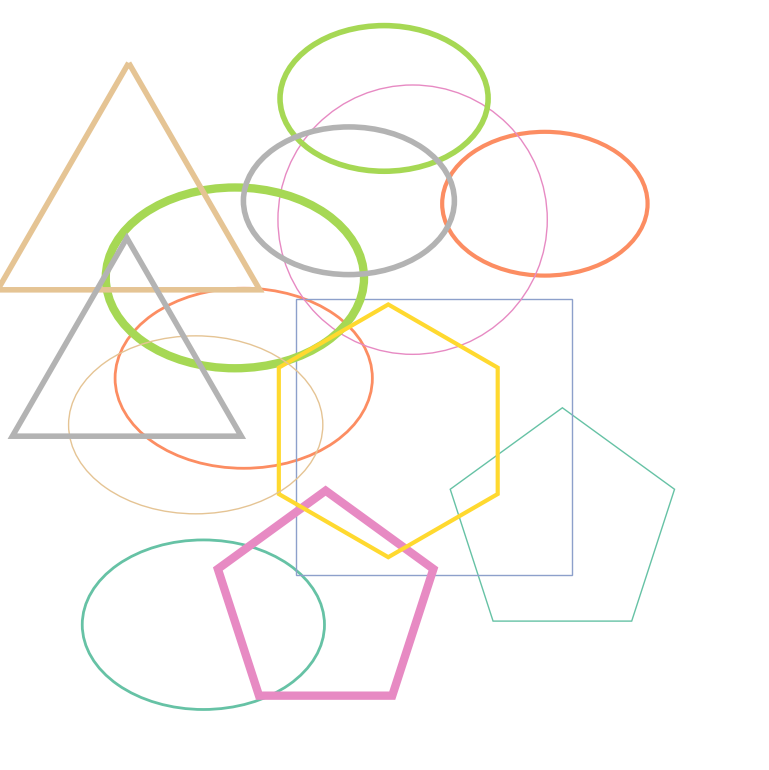[{"shape": "oval", "thickness": 1, "radius": 0.79, "center": [0.264, 0.189]}, {"shape": "pentagon", "thickness": 0.5, "radius": 0.77, "center": [0.73, 0.317]}, {"shape": "oval", "thickness": 1, "radius": 0.84, "center": [0.317, 0.509]}, {"shape": "oval", "thickness": 1.5, "radius": 0.67, "center": [0.708, 0.735]}, {"shape": "square", "thickness": 0.5, "radius": 0.9, "center": [0.564, 0.433]}, {"shape": "pentagon", "thickness": 3, "radius": 0.74, "center": [0.423, 0.216]}, {"shape": "circle", "thickness": 0.5, "radius": 0.87, "center": [0.536, 0.715]}, {"shape": "oval", "thickness": 2, "radius": 0.68, "center": [0.499, 0.872]}, {"shape": "oval", "thickness": 3, "radius": 0.84, "center": [0.305, 0.639]}, {"shape": "hexagon", "thickness": 1.5, "radius": 0.82, "center": [0.504, 0.44]}, {"shape": "oval", "thickness": 0.5, "radius": 0.83, "center": [0.254, 0.448]}, {"shape": "triangle", "thickness": 2, "radius": 0.98, "center": [0.167, 0.722]}, {"shape": "oval", "thickness": 2, "radius": 0.68, "center": [0.453, 0.739]}, {"shape": "triangle", "thickness": 2, "radius": 0.86, "center": [0.165, 0.519]}]